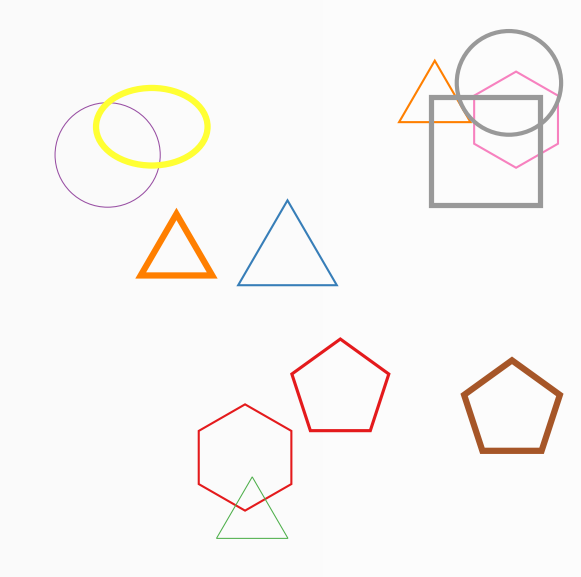[{"shape": "hexagon", "thickness": 1, "radius": 0.46, "center": [0.422, 0.207]}, {"shape": "pentagon", "thickness": 1.5, "radius": 0.44, "center": [0.586, 0.324]}, {"shape": "triangle", "thickness": 1, "radius": 0.49, "center": [0.495, 0.554]}, {"shape": "triangle", "thickness": 0.5, "radius": 0.35, "center": [0.434, 0.102]}, {"shape": "circle", "thickness": 0.5, "radius": 0.45, "center": [0.185, 0.731]}, {"shape": "triangle", "thickness": 3, "radius": 0.36, "center": [0.304, 0.558]}, {"shape": "triangle", "thickness": 1, "radius": 0.35, "center": [0.748, 0.823]}, {"shape": "oval", "thickness": 3, "radius": 0.48, "center": [0.261, 0.78]}, {"shape": "pentagon", "thickness": 3, "radius": 0.43, "center": [0.881, 0.289]}, {"shape": "hexagon", "thickness": 1, "radius": 0.42, "center": [0.888, 0.792]}, {"shape": "square", "thickness": 2.5, "radius": 0.47, "center": [0.835, 0.738]}, {"shape": "circle", "thickness": 2, "radius": 0.45, "center": [0.876, 0.856]}]